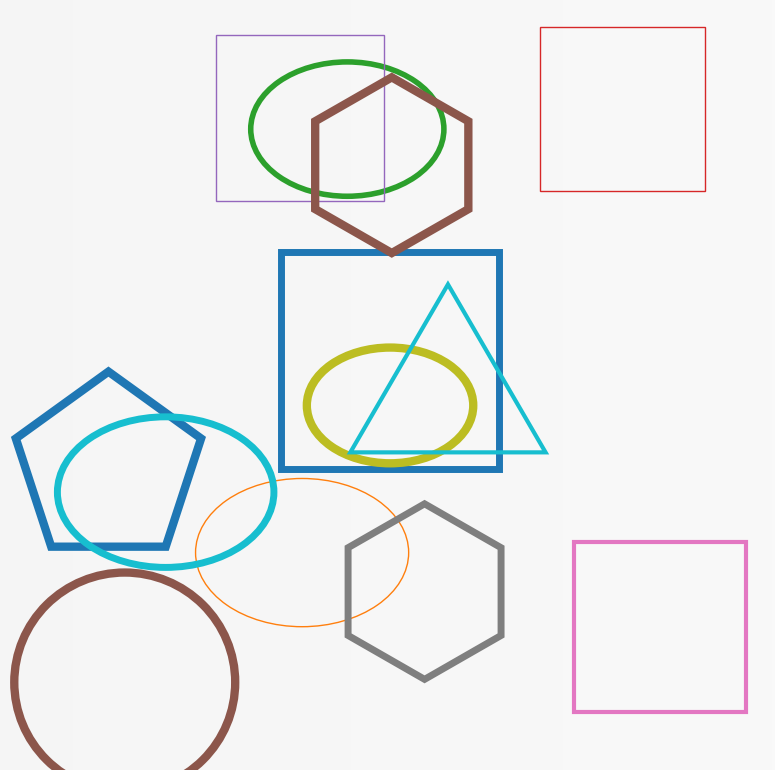[{"shape": "square", "thickness": 2.5, "radius": 0.7, "center": [0.503, 0.532]}, {"shape": "pentagon", "thickness": 3, "radius": 0.63, "center": [0.14, 0.392]}, {"shape": "oval", "thickness": 0.5, "radius": 0.69, "center": [0.39, 0.282]}, {"shape": "oval", "thickness": 2, "radius": 0.62, "center": [0.448, 0.832]}, {"shape": "square", "thickness": 0.5, "radius": 0.53, "center": [0.804, 0.858]}, {"shape": "square", "thickness": 0.5, "radius": 0.54, "center": [0.387, 0.847]}, {"shape": "hexagon", "thickness": 3, "radius": 0.57, "center": [0.506, 0.785]}, {"shape": "circle", "thickness": 3, "radius": 0.71, "center": [0.161, 0.114]}, {"shape": "square", "thickness": 1.5, "radius": 0.55, "center": [0.852, 0.186]}, {"shape": "hexagon", "thickness": 2.5, "radius": 0.57, "center": [0.548, 0.232]}, {"shape": "oval", "thickness": 3, "radius": 0.54, "center": [0.503, 0.473]}, {"shape": "oval", "thickness": 2.5, "radius": 0.7, "center": [0.214, 0.361]}, {"shape": "triangle", "thickness": 1.5, "radius": 0.73, "center": [0.578, 0.485]}]